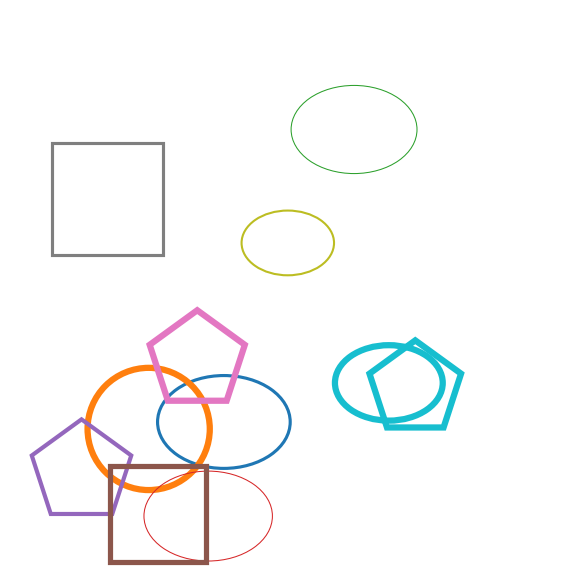[{"shape": "oval", "thickness": 1.5, "radius": 0.57, "center": [0.388, 0.268]}, {"shape": "circle", "thickness": 3, "radius": 0.53, "center": [0.257, 0.256]}, {"shape": "oval", "thickness": 0.5, "radius": 0.55, "center": [0.613, 0.775]}, {"shape": "oval", "thickness": 0.5, "radius": 0.56, "center": [0.36, 0.106]}, {"shape": "pentagon", "thickness": 2, "radius": 0.45, "center": [0.141, 0.182]}, {"shape": "square", "thickness": 2.5, "radius": 0.41, "center": [0.273, 0.109]}, {"shape": "pentagon", "thickness": 3, "radius": 0.43, "center": [0.342, 0.375]}, {"shape": "square", "thickness": 1.5, "radius": 0.48, "center": [0.186, 0.654]}, {"shape": "oval", "thickness": 1, "radius": 0.4, "center": [0.498, 0.578]}, {"shape": "pentagon", "thickness": 3, "radius": 0.42, "center": [0.719, 0.326]}, {"shape": "oval", "thickness": 3, "radius": 0.47, "center": [0.673, 0.336]}]